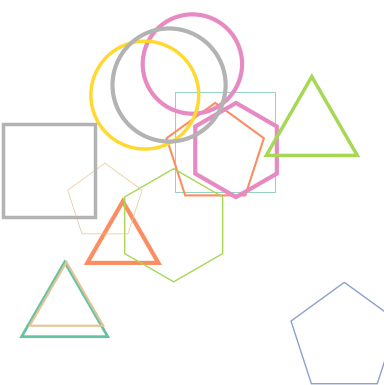[{"shape": "square", "thickness": 0.5, "radius": 0.65, "center": [0.585, 0.631]}, {"shape": "triangle", "thickness": 2, "radius": 0.65, "center": [0.168, 0.19]}, {"shape": "triangle", "thickness": 3, "radius": 0.53, "center": [0.319, 0.37]}, {"shape": "pentagon", "thickness": 1.5, "radius": 0.66, "center": [0.559, 0.6]}, {"shape": "pentagon", "thickness": 1, "radius": 0.73, "center": [0.894, 0.121]}, {"shape": "hexagon", "thickness": 3, "radius": 0.61, "center": [0.613, 0.61]}, {"shape": "circle", "thickness": 3, "radius": 0.65, "center": [0.5, 0.834]}, {"shape": "hexagon", "thickness": 1, "radius": 0.73, "center": [0.451, 0.415]}, {"shape": "triangle", "thickness": 2.5, "radius": 0.68, "center": [0.81, 0.664]}, {"shape": "circle", "thickness": 2.5, "radius": 0.7, "center": [0.376, 0.753]}, {"shape": "pentagon", "thickness": 0.5, "radius": 0.51, "center": [0.273, 0.475]}, {"shape": "triangle", "thickness": 1.5, "radius": 0.55, "center": [0.173, 0.209]}, {"shape": "circle", "thickness": 3, "radius": 0.73, "center": [0.439, 0.779]}, {"shape": "square", "thickness": 2.5, "radius": 0.6, "center": [0.127, 0.557]}]